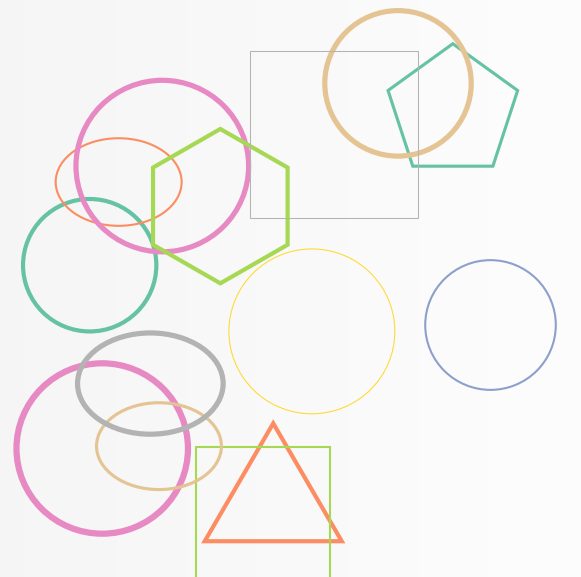[{"shape": "circle", "thickness": 2, "radius": 0.57, "center": [0.154, 0.54]}, {"shape": "pentagon", "thickness": 1.5, "radius": 0.59, "center": [0.779, 0.806]}, {"shape": "oval", "thickness": 1, "radius": 0.54, "center": [0.204, 0.684]}, {"shape": "triangle", "thickness": 2, "radius": 0.68, "center": [0.47, 0.13]}, {"shape": "circle", "thickness": 1, "radius": 0.56, "center": [0.844, 0.436]}, {"shape": "circle", "thickness": 3, "radius": 0.74, "center": [0.176, 0.223]}, {"shape": "circle", "thickness": 2.5, "radius": 0.74, "center": [0.279, 0.712]}, {"shape": "hexagon", "thickness": 2, "radius": 0.67, "center": [0.379, 0.642]}, {"shape": "square", "thickness": 1, "radius": 0.58, "center": [0.453, 0.109]}, {"shape": "circle", "thickness": 0.5, "radius": 0.71, "center": [0.537, 0.425]}, {"shape": "oval", "thickness": 1.5, "radius": 0.54, "center": [0.274, 0.227]}, {"shape": "circle", "thickness": 2.5, "radius": 0.63, "center": [0.685, 0.855]}, {"shape": "oval", "thickness": 2.5, "radius": 0.63, "center": [0.259, 0.335]}, {"shape": "square", "thickness": 0.5, "radius": 0.72, "center": [0.575, 0.766]}]